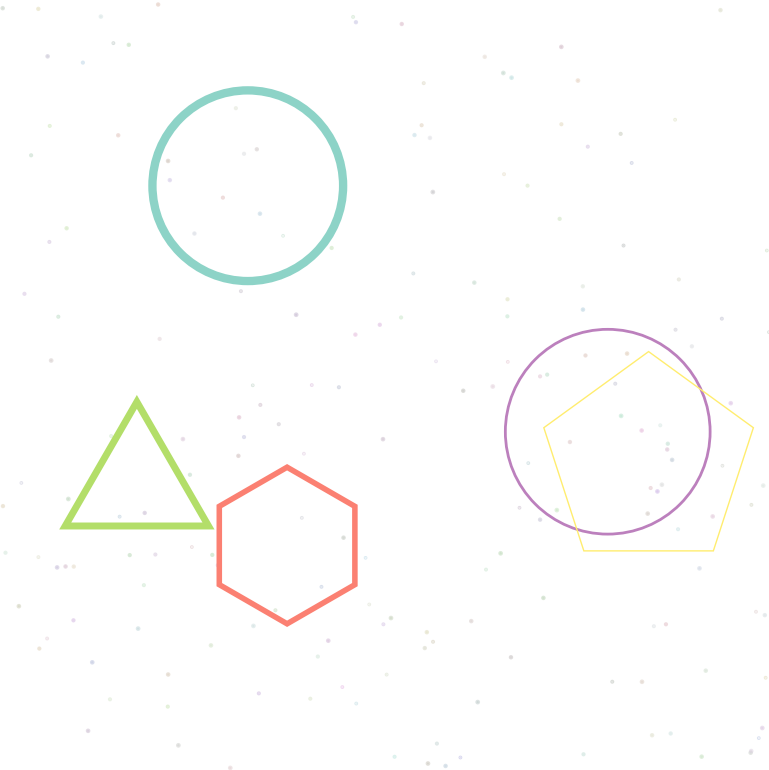[{"shape": "circle", "thickness": 3, "radius": 0.62, "center": [0.322, 0.759]}, {"shape": "hexagon", "thickness": 2, "radius": 0.51, "center": [0.373, 0.292]}, {"shape": "triangle", "thickness": 2.5, "radius": 0.54, "center": [0.178, 0.371]}, {"shape": "circle", "thickness": 1, "radius": 0.66, "center": [0.789, 0.439]}, {"shape": "pentagon", "thickness": 0.5, "radius": 0.72, "center": [0.842, 0.4]}]